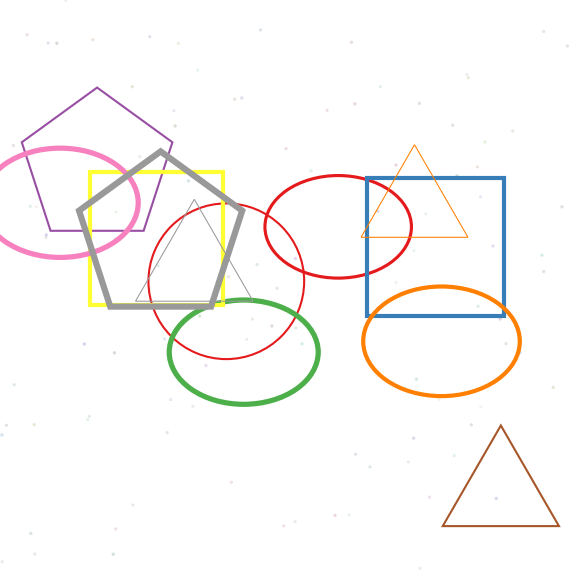[{"shape": "circle", "thickness": 1, "radius": 0.67, "center": [0.392, 0.512]}, {"shape": "oval", "thickness": 1.5, "radius": 0.63, "center": [0.586, 0.606]}, {"shape": "square", "thickness": 2, "radius": 0.59, "center": [0.754, 0.571]}, {"shape": "oval", "thickness": 2.5, "radius": 0.64, "center": [0.422, 0.389]}, {"shape": "pentagon", "thickness": 1, "radius": 0.69, "center": [0.168, 0.71]}, {"shape": "oval", "thickness": 2, "radius": 0.68, "center": [0.765, 0.408]}, {"shape": "triangle", "thickness": 0.5, "radius": 0.53, "center": [0.718, 0.642]}, {"shape": "square", "thickness": 2, "radius": 0.57, "center": [0.27, 0.586]}, {"shape": "triangle", "thickness": 1, "radius": 0.58, "center": [0.867, 0.146]}, {"shape": "oval", "thickness": 2.5, "radius": 0.68, "center": [0.104, 0.648]}, {"shape": "pentagon", "thickness": 3, "radius": 0.74, "center": [0.278, 0.588]}, {"shape": "triangle", "thickness": 0.5, "radius": 0.59, "center": [0.336, 0.536]}]